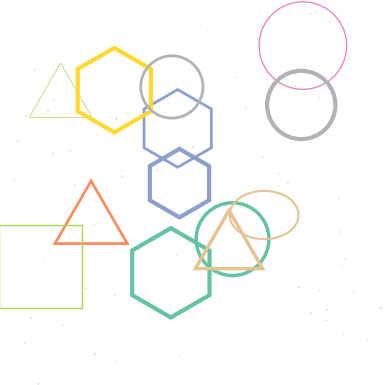[{"shape": "circle", "thickness": 2.5, "radius": 0.47, "center": [0.604, 0.379]}, {"shape": "hexagon", "thickness": 3, "radius": 0.58, "center": [0.444, 0.291]}, {"shape": "triangle", "thickness": 2, "radius": 0.54, "center": [0.237, 0.422]}, {"shape": "hexagon", "thickness": 2, "radius": 0.5, "center": [0.462, 0.667]}, {"shape": "hexagon", "thickness": 3, "radius": 0.44, "center": [0.466, 0.524]}, {"shape": "circle", "thickness": 1, "radius": 0.57, "center": [0.787, 0.882]}, {"shape": "triangle", "thickness": 0.5, "radius": 0.47, "center": [0.157, 0.742]}, {"shape": "square", "thickness": 1, "radius": 0.54, "center": [0.106, 0.308]}, {"shape": "hexagon", "thickness": 3, "radius": 0.55, "center": [0.297, 0.766]}, {"shape": "oval", "thickness": 1.5, "radius": 0.45, "center": [0.686, 0.441]}, {"shape": "triangle", "thickness": 2.5, "radius": 0.5, "center": [0.595, 0.353]}, {"shape": "circle", "thickness": 2, "radius": 0.4, "center": [0.446, 0.774]}, {"shape": "circle", "thickness": 3, "radius": 0.44, "center": [0.782, 0.727]}]